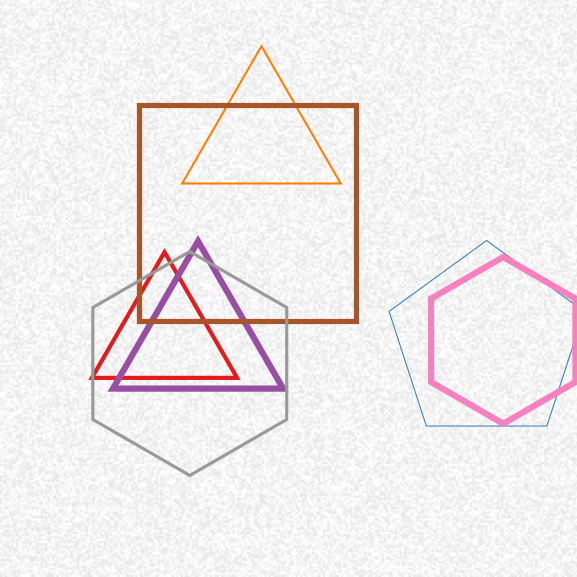[{"shape": "triangle", "thickness": 2, "radius": 0.73, "center": [0.285, 0.417]}, {"shape": "pentagon", "thickness": 0.5, "radius": 0.89, "center": [0.843, 0.405]}, {"shape": "triangle", "thickness": 3, "radius": 0.85, "center": [0.343, 0.411]}, {"shape": "triangle", "thickness": 1, "radius": 0.79, "center": [0.453, 0.761]}, {"shape": "square", "thickness": 2.5, "radius": 0.94, "center": [0.428, 0.63]}, {"shape": "hexagon", "thickness": 3, "radius": 0.72, "center": [0.871, 0.41]}, {"shape": "hexagon", "thickness": 1.5, "radius": 0.97, "center": [0.329, 0.37]}]